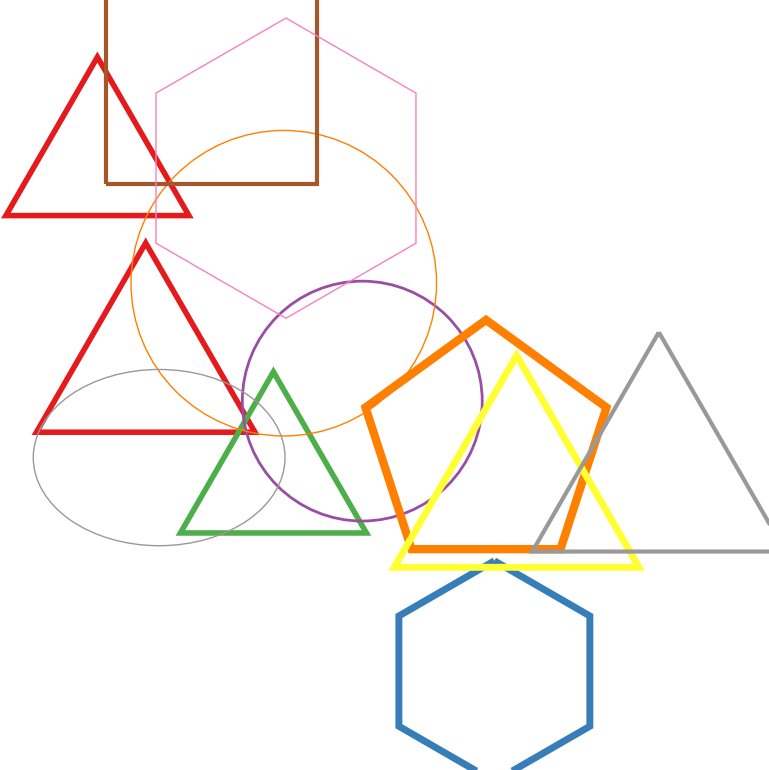[{"shape": "triangle", "thickness": 2, "radius": 0.82, "center": [0.189, 0.521]}, {"shape": "triangle", "thickness": 2, "radius": 0.69, "center": [0.126, 0.789]}, {"shape": "hexagon", "thickness": 2.5, "radius": 0.72, "center": [0.642, 0.128]}, {"shape": "triangle", "thickness": 2, "radius": 0.7, "center": [0.355, 0.378]}, {"shape": "circle", "thickness": 1, "radius": 0.78, "center": [0.47, 0.479]}, {"shape": "circle", "thickness": 0.5, "radius": 0.99, "center": [0.369, 0.632]}, {"shape": "pentagon", "thickness": 3, "radius": 0.82, "center": [0.631, 0.42]}, {"shape": "triangle", "thickness": 2.5, "radius": 0.92, "center": [0.671, 0.355]}, {"shape": "square", "thickness": 1.5, "radius": 0.69, "center": [0.274, 0.898]}, {"shape": "hexagon", "thickness": 0.5, "radius": 0.97, "center": [0.371, 0.782]}, {"shape": "triangle", "thickness": 1.5, "radius": 0.95, "center": [0.856, 0.379]}, {"shape": "oval", "thickness": 0.5, "radius": 0.82, "center": [0.207, 0.406]}]